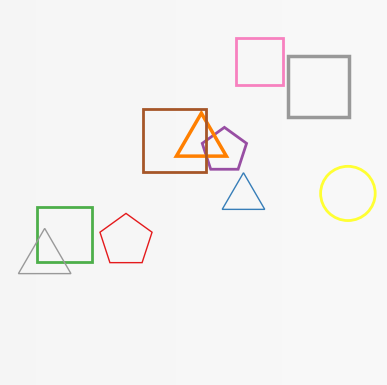[{"shape": "pentagon", "thickness": 1, "radius": 0.35, "center": [0.325, 0.375]}, {"shape": "triangle", "thickness": 1, "radius": 0.32, "center": [0.628, 0.488]}, {"shape": "square", "thickness": 2, "radius": 0.36, "center": [0.167, 0.391]}, {"shape": "pentagon", "thickness": 2, "radius": 0.3, "center": [0.579, 0.609]}, {"shape": "triangle", "thickness": 2.5, "radius": 0.37, "center": [0.52, 0.632]}, {"shape": "circle", "thickness": 2, "radius": 0.35, "center": [0.898, 0.498]}, {"shape": "square", "thickness": 2, "radius": 0.4, "center": [0.451, 0.635]}, {"shape": "square", "thickness": 2, "radius": 0.31, "center": [0.669, 0.839]}, {"shape": "triangle", "thickness": 1, "radius": 0.39, "center": [0.115, 0.328]}, {"shape": "square", "thickness": 2.5, "radius": 0.4, "center": [0.822, 0.776]}]